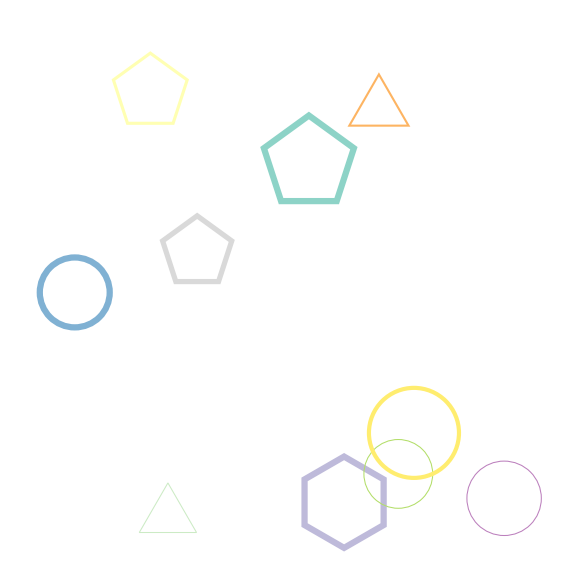[{"shape": "pentagon", "thickness": 3, "radius": 0.41, "center": [0.535, 0.717]}, {"shape": "pentagon", "thickness": 1.5, "radius": 0.34, "center": [0.26, 0.84]}, {"shape": "hexagon", "thickness": 3, "radius": 0.4, "center": [0.596, 0.129]}, {"shape": "circle", "thickness": 3, "radius": 0.3, "center": [0.129, 0.493]}, {"shape": "triangle", "thickness": 1, "radius": 0.3, "center": [0.656, 0.811]}, {"shape": "circle", "thickness": 0.5, "radius": 0.3, "center": [0.69, 0.179]}, {"shape": "pentagon", "thickness": 2.5, "radius": 0.31, "center": [0.341, 0.562]}, {"shape": "circle", "thickness": 0.5, "radius": 0.32, "center": [0.873, 0.136]}, {"shape": "triangle", "thickness": 0.5, "radius": 0.29, "center": [0.291, 0.106]}, {"shape": "circle", "thickness": 2, "radius": 0.39, "center": [0.717, 0.25]}]